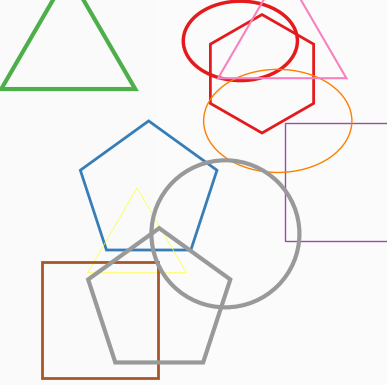[{"shape": "oval", "thickness": 2.5, "radius": 0.74, "center": [0.62, 0.894]}, {"shape": "hexagon", "thickness": 2, "radius": 0.77, "center": [0.676, 0.808]}, {"shape": "pentagon", "thickness": 2, "radius": 0.93, "center": [0.384, 0.501]}, {"shape": "triangle", "thickness": 3, "radius": 1.0, "center": [0.176, 0.869]}, {"shape": "square", "thickness": 1, "radius": 0.77, "center": [0.89, 0.528]}, {"shape": "oval", "thickness": 1, "radius": 0.96, "center": [0.717, 0.686]}, {"shape": "triangle", "thickness": 0.5, "radius": 0.74, "center": [0.354, 0.365]}, {"shape": "square", "thickness": 2, "radius": 0.75, "center": [0.258, 0.169]}, {"shape": "triangle", "thickness": 1.5, "radius": 0.96, "center": [0.728, 0.892]}, {"shape": "circle", "thickness": 3, "radius": 0.95, "center": [0.582, 0.393]}, {"shape": "pentagon", "thickness": 3, "radius": 0.96, "center": [0.411, 0.215]}]